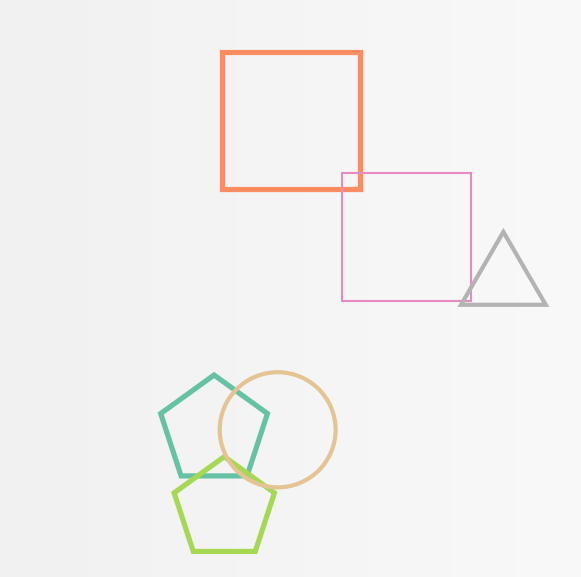[{"shape": "pentagon", "thickness": 2.5, "radius": 0.48, "center": [0.368, 0.253]}, {"shape": "square", "thickness": 2.5, "radius": 0.59, "center": [0.501, 0.791]}, {"shape": "square", "thickness": 1, "radius": 0.55, "center": [0.7, 0.589]}, {"shape": "pentagon", "thickness": 2.5, "radius": 0.45, "center": [0.386, 0.118]}, {"shape": "circle", "thickness": 2, "radius": 0.5, "center": [0.478, 0.255]}, {"shape": "triangle", "thickness": 2, "radius": 0.42, "center": [0.866, 0.513]}]